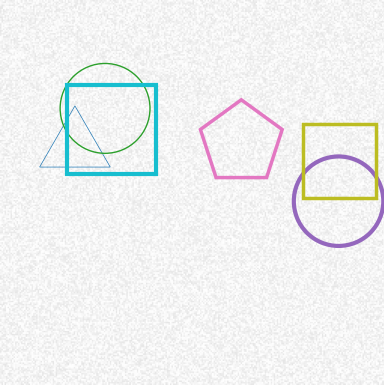[{"shape": "triangle", "thickness": 0.5, "radius": 0.53, "center": [0.195, 0.619]}, {"shape": "circle", "thickness": 1, "radius": 0.58, "center": [0.273, 0.718]}, {"shape": "circle", "thickness": 3, "radius": 0.58, "center": [0.879, 0.477]}, {"shape": "pentagon", "thickness": 2.5, "radius": 0.56, "center": [0.627, 0.629]}, {"shape": "square", "thickness": 2.5, "radius": 0.48, "center": [0.882, 0.581]}, {"shape": "square", "thickness": 3, "radius": 0.58, "center": [0.289, 0.665]}]